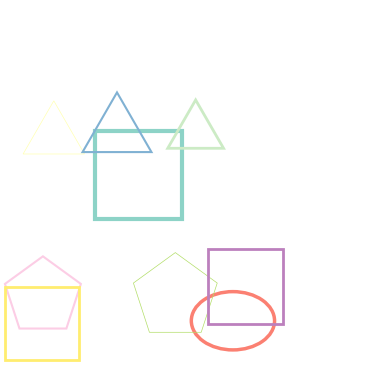[{"shape": "square", "thickness": 3, "radius": 0.57, "center": [0.359, 0.546]}, {"shape": "triangle", "thickness": 0.5, "radius": 0.46, "center": [0.14, 0.646]}, {"shape": "oval", "thickness": 2.5, "radius": 0.54, "center": [0.605, 0.167]}, {"shape": "triangle", "thickness": 1.5, "radius": 0.52, "center": [0.304, 0.657]}, {"shape": "pentagon", "thickness": 0.5, "radius": 0.57, "center": [0.455, 0.229]}, {"shape": "pentagon", "thickness": 1.5, "radius": 0.52, "center": [0.111, 0.231]}, {"shape": "square", "thickness": 2, "radius": 0.49, "center": [0.638, 0.256]}, {"shape": "triangle", "thickness": 2, "radius": 0.42, "center": [0.508, 0.657]}, {"shape": "square", "thickness": 2, "radius": 0.47, "center": [0.109, 0.159]}]